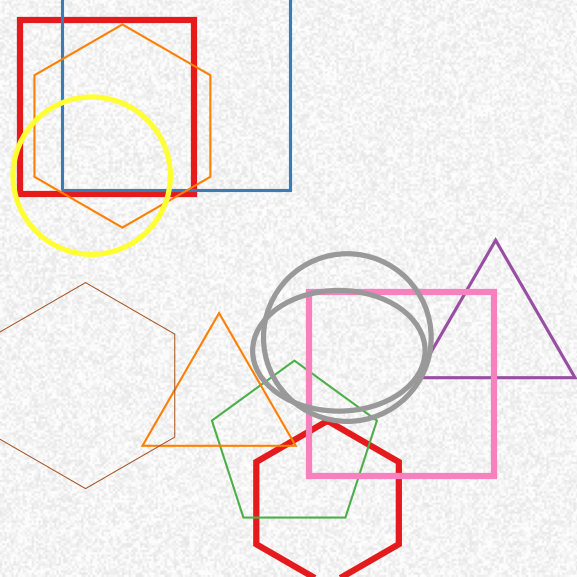[{"shape": "square", "thickness": 3, "radius": 0.75, "center": [0.185, 0.814]}, {"shape": "hexagon", "thickness": 3, "radius": 0.71, "center": [0.567, 0.128]}, {"shape": "square", "thickness": 1.5, "radius": 0.99, "center": [0.304, 0.867]}, {"shape": "pentagon", "thickness": 1, "radius": 0.75, "center": [0.51, 0.224]}, {"shape": "triangle", "thickness": 1.5, "radius": 0.79, "center": [0.858, 0.424]}, {"shape": "triangle", "thickness": 1, "radius": 0.77, "center": [0.379, 0.304]}, {"shape": "hexagon", "thickness": 1, "radius": 0.88, "center": [0.212, 0.781]}, {"shape": "circle", "thickness": 2.5, "radius": 0.68, "center": [0.159, 0.695]}, {"shape": "hexagon", "thickness": 0.5, "radius": 0.89, "center": [0.148, 0.331]}, {"shape": "square", "thickness": 3, "radius": 0.8, "center": [0.695, 0.334]}, {"shape": "oval", "thickness": 2.5, "radius": 0.75, "center": [0.587, 0.392]}, {"shape": "circle", "thickness": 2.5, "radius": 0.73, "center": [0.601, 0.415]}]